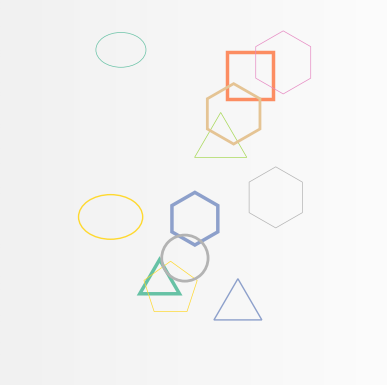[{"shape": "triangle", "thickness": 2.5, "radius": 0.3, "center": [0.412, 0.267]}, {"shape": "oval", "thickness": 0.5, "radius": 0.32, "center": [0.312, 0.87]}, {"shape": "square", "thickness": 2.5, "radius": 0.3, "center": [0.645, 0.804]}, {"shape": "triangle", "thickness": 1, "radius": 0.36, "center": [0.614, 0.205]}, {"shape": "hexagon", "thickness": 2.5, "radius": 0.34, "center": [0.503, 0.432]}, {"shape": "hexagon", "thickness": 0.5, "radius": 0.41, "center": [0.731, 0.838]}, {"shape": "triangle", "thickness": 0.5, "radius": 0.39, "center": [0.57, 0.63]}, {"shape": "pentagon", "thickness": 0.5, "radius": 0.36, "center": [0.44, 0.249]}, {"shape": "oval", "thickness": 1, "radius": 0.41, "center": [0.285, 0.437]}, {"shape": "hexagon", "thickness": 2, "radius": 0.39, "center": [0.603, 0.704]}, {"shape": "hexagon", "thickness": 0.5, "radius": 0.4, "center": [0.712, 0.487]}, {"shape": "circle", "thickness": 2, "radius": 0.3, "center": [0.477, 0.33]}]